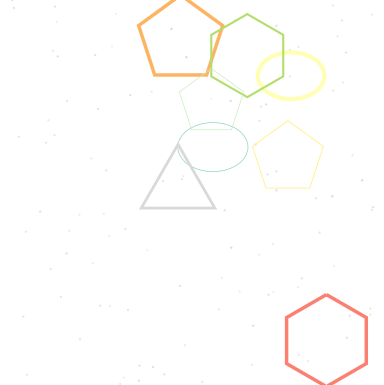[{"shape": "oval", "thickness": 0.5, "radius": 0.46, "center": [0.553, 0.618]}, {"shape": "oval", "thickness": 3, "radius": 0.43, "center": [0.756, 0.803]}, {"shape": "hexagon", "thickness": 2.5, "radius": 0.6, "center": [0.848, 0.115]}, {"shape": "pentagon", "thickness": 2.5, "radius": 0.57, "center": [0.469, 0.898]}, {"shape": "hexagon", "thickness": 1.5, "radius": 0.54, "center": [0.642, 0.855]}, {"shape": "triangle", "thickness": 2, "radius": 0.55, "center": [0.462, 0.515]}, {"shape": "pentagon", "thickness": 0.5, "radius": 0.44, "center": [0.549, 0.734]}, {"shape": "pentagon", "thickness": 0.5, "radius": 0.48, "center": [0.748, 0.59]}]